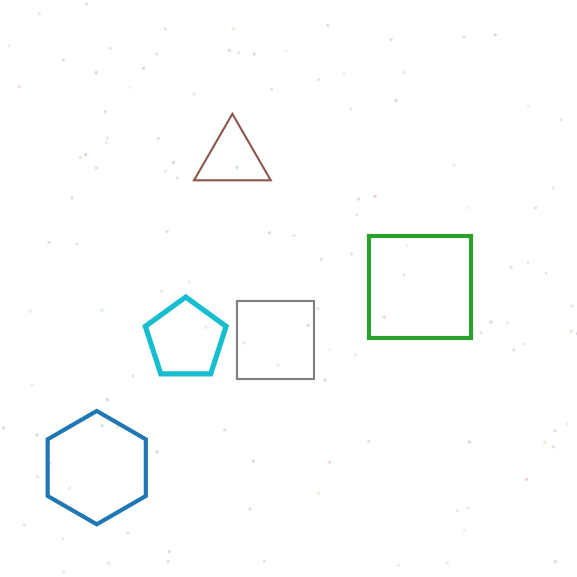[{"shape": "hexagon", "thickness": 2, "radius": 0.49, "center": [0.168, 0.189]}, {"shape": "square", "thickness": 2, "radius": 0.44, "center": [0.728, 0.502]}, {"shape": "triangle", "thickness": 1, "radius": 0.38, "center": [0.402, 0.725]}, {"shape": "square", "thickness": 1, "radius": 0.33, "center": [0.477, 0.41]}, {"shape": "pentagon", "thickness": 2.5, "radius": 0.37, "center": [0.322, 0.411]}]